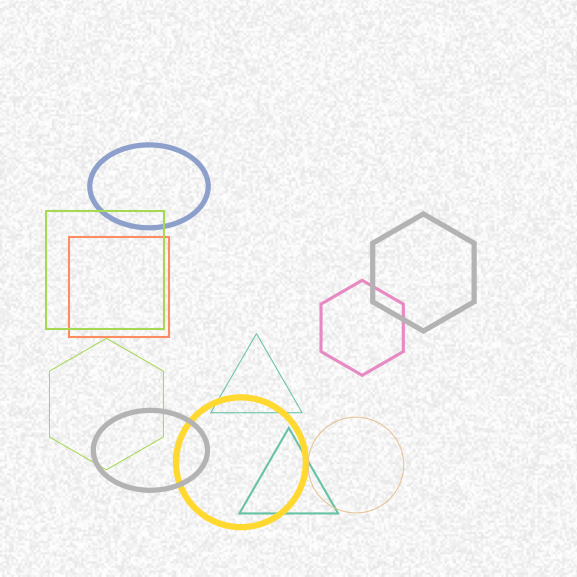[{"shape": "triangle", "thickness": 1, "radius": 0.49, "center": [0.5, 0.159]}, {"shape": "triangle", "thickness": 0.5, "radius": 0.46, "center": [0.444, 0.33]}, {"shape": "square", "thickness": 1, "radius": 0.43, "center": [0.207, 0.502]}, {"shape": "oval", "thickness": 2.5, "radius": 0.51, "center": [0.258, 0.676]}, {"shape": "hexagon", "thickness": 1.5, "radius": 0.41, "center": [0.627, 0.431]}, {"shape": "square", "thickness": 1, "radius": 0.51, "center": [0.182, 0.531]}, {"shape": "hexagon", "thickness": 0.5, "radius": 0.57, "center": [0.184, 0.299]}, {"shape": "circle", "thickness": 3, "radius": 0.56, "center": [0.417, 0.199]}, {"shape": "circle", "thickness": 0.5, "radius": 0.41, "center": [0.616, 0.194]}, {"shape": "oval", "thickness": 2.5, "radius": 0.49, "center": [0.26, 0.219]}, {"shape": "hexagon", "thickness": 2.5, "radius": 0.51, "center": [0.733, 0.527]}]